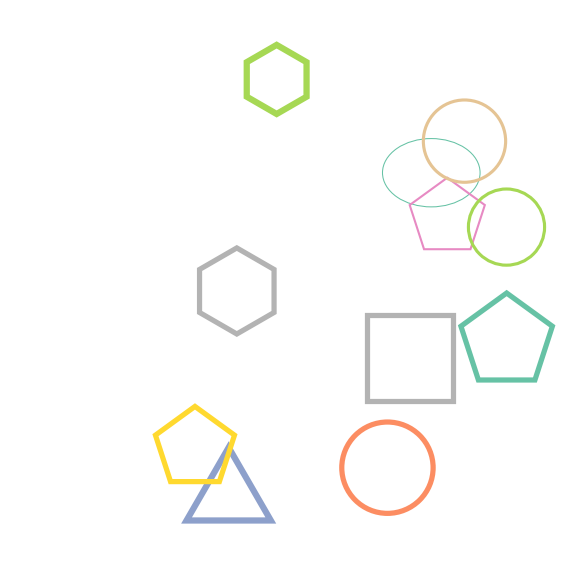[{"shape": "oval", "thickness": 0.5, "radius": 0.42, "center": [0.747, 0.7]}, {"shape": "pentagon", "thickness": 2.5, "radius": 0.42, "center": [0.877, 0.408]}, {"shape": "circle", "thickness": 2.5, "radius": 0.4, "center": [0.671, 0.189]}, {"shape": "triangle", "thickness": 3, "radius": 0.42, "center": [0.396, 0.14]}, {"shape": "pentagon", "thickness": 1, "radius": 0.34, "center": [0.774, 0.623]}, {"shape": "hexagon", "thickness": 3, "radius": 0.3, "center": [0.479, 0.862]}, {"shape": "circle", "thickness": 1.5, "radius": 0.33, "center": [0.877, 0.606]}, {"shape": "pentagon", "thickness": 2.5, "radius": 0.36, "center": [0.338, 0.223]}, {"shape": "circle", "thickness": 1.5, "radius": 0.36, "center": [0.804, 0.755]}, {"shape": "hexagon", "thickness": 2.5, "radius": 0.37, "center": [0.41, 0.495]}, {"shape": "square", "thickness": 2.5, "radius": 0.37, "center": [0.71, 0.379]}]